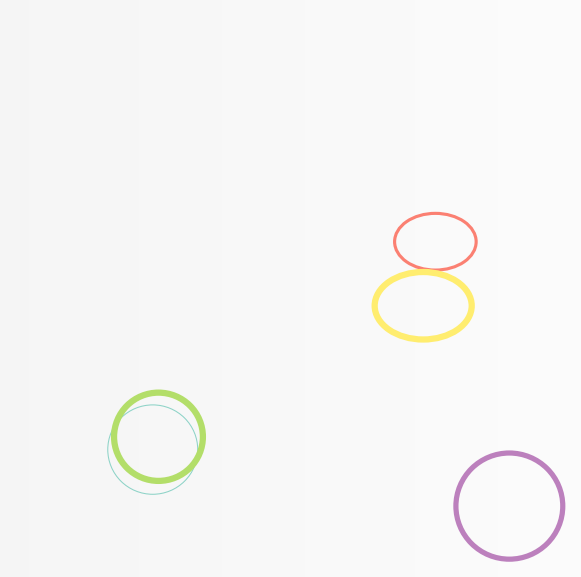[{"shape": "circle", "thickness": 0.5, "radius": 0.39, "center": [0.263, 0.221]}, {"shape": "oval", "thickness": 1.5, "radius": 0.35, "center": [0.749, 0.581]}, {"shape": "circle", "thickness": 3, "radius": 0.38, "center": [0.273, 0.243]}, {"shape": "circle", "thickness": 2.5, "radius": 0.46, "center": [0.876, 0.123]}, {"shape": "oval", "thickness": 3, "radius": 0.42, "center": [0.728, 0.47]}]